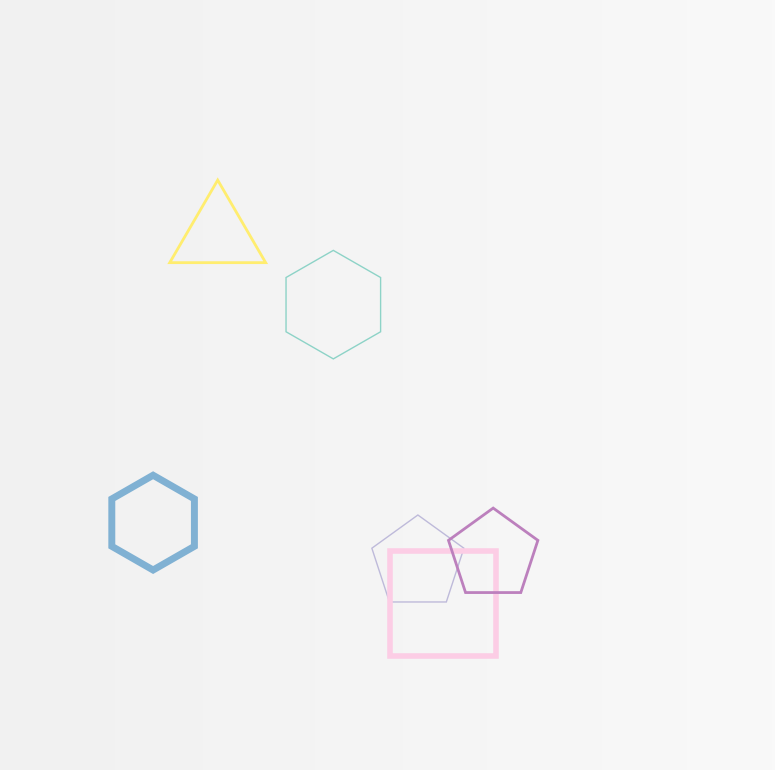[{"shape": "hexagon", "thickness": 0.5, "radius": 0.35, "center": [0.43, 0.604]}, {"shape": "pentagon", "thickness": 0.5, "radius": 0.31, "center": [0.539, 0.269]}, {"shape": "hexagon", "thickness": 2.5, "radius": 0.31, "center": [0.198, 0.321]}, {"shape": "square", "thickness": 2, "radius": 0.34, "center": [0.572, 0.216]}, {"shape": "pentagon", "thickness": 1, "radius": 0.3, "center": [0.636, 0.28]}, {"shape": "triangle", "thickness": 1, "radius": 0.36, "center": [0.281, 0.695]}]